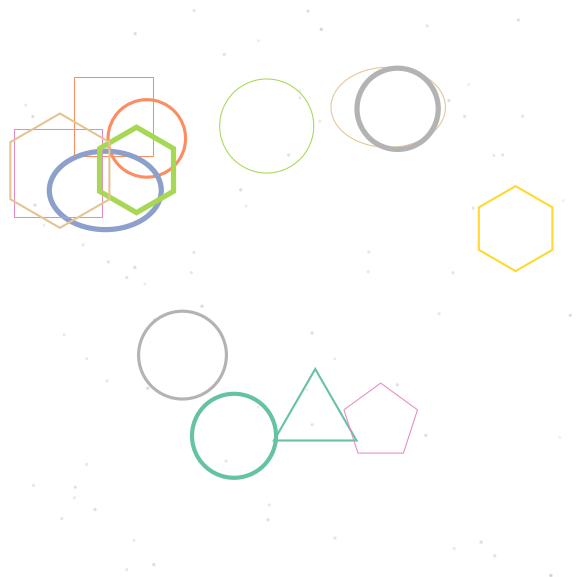[{"shape": "circle", "thickness": 2, "radius": 0.36, "center": [0.405, 0.245]}, {"shape": "triangle", "thickness": 1, "radius": 0.41, "center": [0.546, 0.278]}, {"shape": "circle", "thickness": 1.5, "radius": 0.34, "center": [0.254, 0.759]}, {"shape": "square", "thickness": 0.5, "radius": 0.34, "center": [0.196, 0.798]}, {"shape": "oval", "thickness": 2.5, "radius": 0.48, "center": [0.182, 0.669]}, {"shape": "square", "thickness": 0.5, "radius": 0.38, "center": [0.1, 0.699]}, {"shape": "pentagon", "thickness": 0.5, "radius": 0.33, "center": [0.659, 0.269]}, {"shape": "circle", "thickness": 0.5, "radius": 0.41, "center": [0.462, 0.781]}, {"shape": "hexagon", "thickness": 2.5, "radius": 0.37, "center": [0.236, 0.705]}, {"shape": "hexagon", "thickness": 1, "radius": 0.37, "center": [0.893, 0.603]}, {"shape": "hexagon", "thickness": 1, "radius": 0.49, "center": [0.104, 0.704]}, {"shape": "oval", "thickness": 0.5, "radius": 0.5, "center": [0.672, 0.813]}, {"shape": "circle", "thickness": 1.5, "radius": 0.38, "center": [0.316, 0.384]}, {"shape": "circle", "thickness": 2.5, "radius": 0.35, "center": [0.689, 0.811]}]